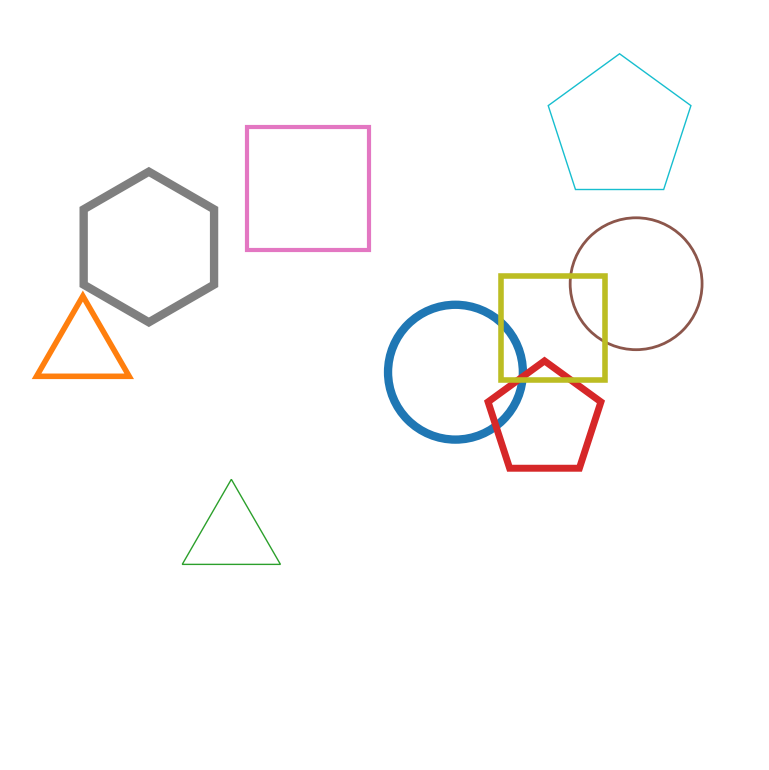[{"shape": "circle", "thickness": 3, "radius": 0.44, "center": [0.592, 0.517]}, {"shape": "triangle", "thickness": 2, "radius": 0.35, "center": [0.108, 0.546]}, {"shape": "triangle", "thickness": 0.5, "radius": 0.37, "center": [0.3, 0.304]}, {"shape": "pentagon", "thickness": 2.5, "radius": 0.39, "center": [0.707, 0.454]}, {"shape": "circle", "thickness": 1, "radius": 0.43, "center": [0.826, 0.632]}, {"shape": "square", "thickness": 1.5, "radius": 0.4, "center": [0.4, 0.755]}, {"shape": "hexagon", "thickness": 3, "radius": 0.49, "center": [0.193, 0.679]}, {"shape": "square", "thickness": 2, "radius": 0.34, "center": [0.718, 0.574]}, {"shape": "pentagon", "thickness": 0.5, "radius": 0.49, "center": [0.805, 0.833]}]